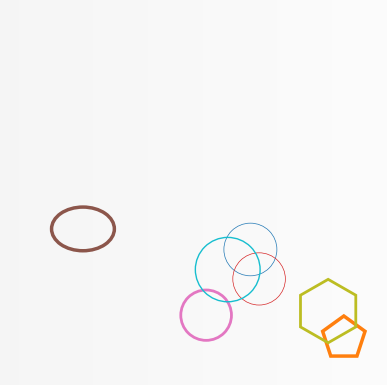[{"shape": "circle", "thickness": 0.5, "radius": 0.34, "center": [0.646, 0.352]}, {"shape": "pentagon", "thickness": 2.5, "radius": 0.29, "center": [0.887, 0.122]}, {"shape": "circle", "thickness": 0.5, "radius": 0.34, "center": [0.669, 0.276]}, {"shape": "oval", "thickness": 2.5, "radius": 0.41, "center": [0.214, 0.405]}, {"shape": "circle", "thickness": 2, "radius": 0.33, "center": [0.532, 0.181]}, {"shape": "hexagon", "thickness": 2, "radius": 0.41, "center": [0.847, 0.192]}, {"shape": "circle", "thickness": 1, "radius": 0.42, "center": [0.588, 0.3]}]